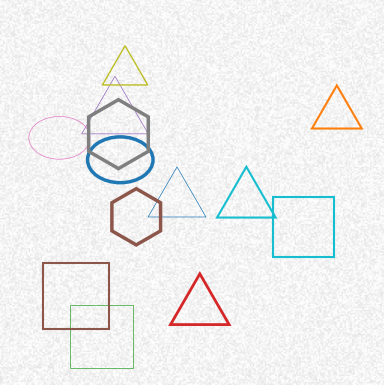[{"shape": "triangle", "thickness": 0.5, "radius": 0.43, "center": [0.46, 0.48]}, {"shape": "oval", "thickness": 2.5, "radius": 0.42, "center": [0.312, 0.585]}, {"shape": "triangle", "thickness": 1.5, "radius": 0.37, "center": [0.875, 0.703]}, {"shape": "square", "thickness": 0.5, "radius": 0.41, "center": [0.263, 0.125]}, {"shape": "triangle", "thickness": 2, "radius": 0.44, "center": [0.519, 0.201]}, {"shape": "triangle", "thickness": 0.5, "radius": 0.5, "center": [0.299, 0.702]}, {"shape": "hexagon", "thickness": 2.5, "radius": 0.36, "center": [0.354, 0.437]}, {"shape": "square", "thickness": 1.5, "radius": 0.43, "center": [0.197, 0.231]}, {"shape": "oval", "thickness": 0.5, "radius": 0.4, "center": [0.154, 0.642]}, {"shape": "hexagon", "thickness": 2.5, "radius": 0.45, "center": [0.308, 0.652]}, {"shape": "triangle", "thickness": 1, "radius": 0.34, "center": [0.325, 0.813]}, {"shape": "triangle", "thickness": 1.5, "radius": 0.44, "center": [0.64, 0.479]}, {"shape": "square", "thickness": 1.5, "radius": 0.39, "center": [0.788, 0.41]}]